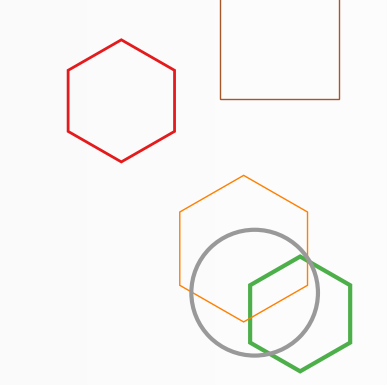[{"shape": "hexagon", "thickness": 2, "radius": 0.79, "center": [0.313, 0.738]}, {"shape": "hexagon", "thickness": 3, "radius": 0.75, "center": [0.775, 0.185]}, {"shape": "hexagon", "thickness": 1, "radius": 0.95, "center": [0.629, 0.354]}, {"shape": "square", "thickness": 1, "radius": 0.77, "center": [0.721, 0.897]}, {"shape": "circle", "thickness": 3, "radius": 0.82, "center": [0.657, 0.24]}]